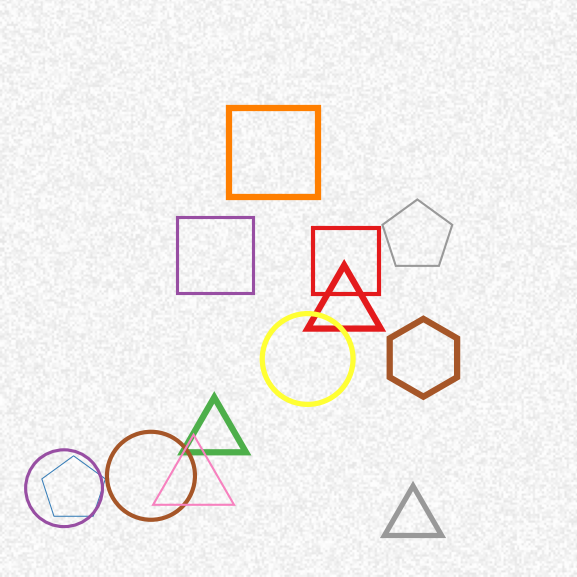[{"shape": "triangle", "thickness": 3, "radius": 0.37, "center": [0.596, 0.467]}, {"shape": "square", "thickness": 2, "radius": 0.29, "center": [0.599, 0.547]}, {"shape": "pentagon", "thickness": 0.5, "radius": 0.29, "center": [0.127, 0.152]}, {"shape": "triangle", "thickness": 3, "radius": 0.32, "center": [0.371, 0.248]}, {"shape": "square", "thickness": 1.5, "radius": 0.33, "center": [0.372, 0.557]}, {"shape": "circle", "thickness": 1.5, "radius": 0.33, "center": [0.111, 0.154]}, {"shape": "square", "thickness": 3, "radius": 0.38, "center": [0.474, 0.735]}, {"shape": "circle", "thickness": 2.5, "radius": 0.39, "center": [0.533, 0.378]}, {"shape": "circle", "thickness": 2, "radius": 0.38, "center": [0.261, 0.175]}, {"shape": "hexagon", "thickness": 3, "radius": 0.34, "center": [0.733, 0.38]}, {"shape": "triangle", "thickness": 1, "radius": 0.4, "center": [0.335, 0.165]}, {"shape": "pentagon", "thickness": 1, "radius": 0.32, "center": [0.723, 0.59]}, {"shape": "triangle", "thickness": 2.5, "radius": 0.29, "center": [0.715, 0.1]}]